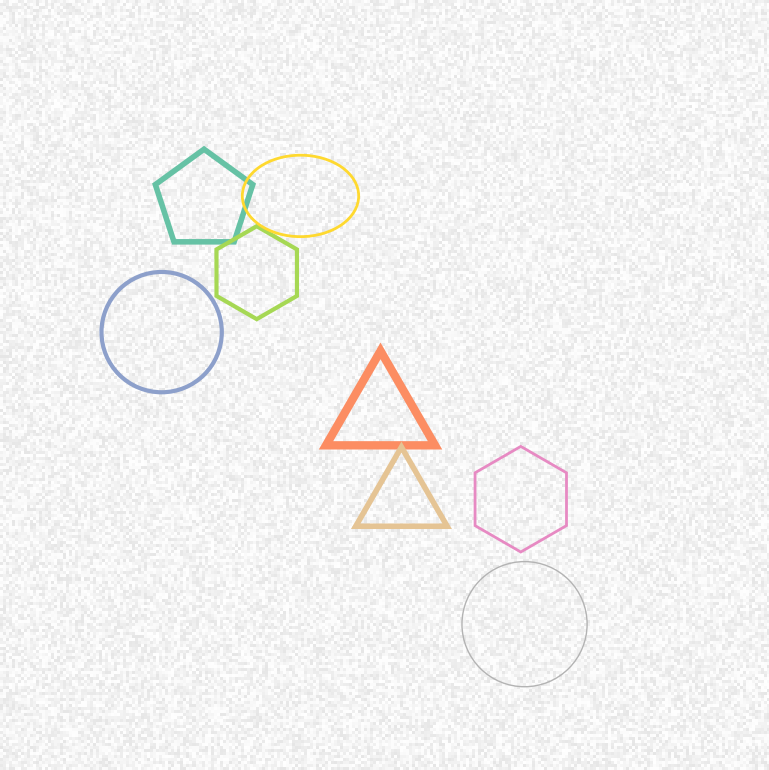[{"shape": "pentagon", "thickness": 2, "radius": 0.33, "center": [0.265, 0.74]}, {"shape": "triangle", "thickness": 3, "radius": 0.41, "center": [0.494, 0.463]}, {"shape": "circle", "thickness": 1.5, "radius": 0.39, "center": [0.21, 0.569]}, {"shape": "hexagon", "thickness": 1, "radius": 0.34, "center": [0.676, 0.352]}, {"shape": "hexagon", "thickness": 1.5, "radius": 0.3, "center": [0.333, 0.646]}, {"shape": "oval", "thickness": 1, "radius": 0.38, "center": [0.39, 0.746]}, {"shape": "triangle", "thickness": 2, "radius": 0.34, "center": [0.521, 0.351]}, {"shape": "circle", "thickness": 0.5, "radius": 0.41, "center": [0.681, 0.189]}]